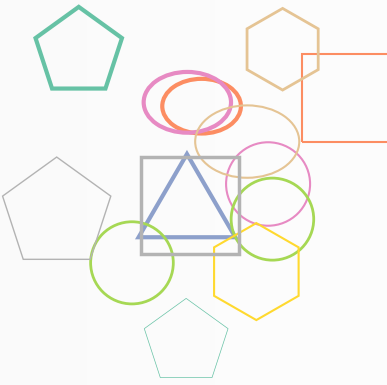[{"shape": "pentagon", "thickness": 3, "radius": 0.59, "center": [0.203, 0.865]}, {"shape": "pentagon", "thickness": 0.5, "radius": 0.57, "center": [0.48, 0.111]}, {"shape": "oval", "thickness": 3, "radius": 0.51, "center": [0.52, 0.724]}, {"shape": "square", "thickness": 1.5, "radius": 0.57, "center": [0.894, 0.747]}, {"shape": "triangle", "thickness": 3, "radius": 0.72, "center": [0.482, 0.456]}, {"shape": "circle", "thickness": 1.5, "radius": 0.54, "center": [0.692, 0.522]}, {"shape": "oval", "thickness": 3, "radius": 0.56, "center": [0.483, 0.734]}, {"shape": "circle", "thickness": 2, "radius": 0.53, "center": [0.341, 0.317]}, {"shape": "circle", "thickness": 2, "radius": 0.53, "center": [0.703, 0.431]}, {"shape": "hexagon", "thickness": 1.5, "radius": 0.63, "center": [0.662, 0.295]}, {"shape": "hexagon", "thickness": 2, "radius": 0.53, "center": [0.729, 0.872]}, {"shape": "oval", "thickness": 1.5, "radius": 0.67, "center": [0.638, 0.632]}, {"shape": "square", "thickness": 2.5, "radius": 0.63, "center": [0.491, 0.467]}, {"shape": "pentagon", "thickness": 1, "radius": 0.73, "center": [0.146, 0.445]}]